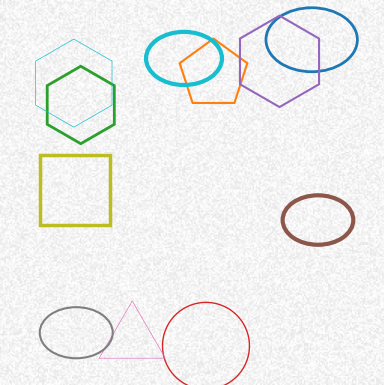[{"shape": "oval", "thickness": 2, "radius": 0.59, "center": [0.81, 0.897]}, {"shape": "pentagon", "thickness": 1.5, "radius": 0.46, "center": [0.555, 0.807]}, {"shape": "hexagon", "thickness": 2, "radius": 0.5, "center": [0.21, 0.727]}, {"shape": "circle", "thickness": 1, "radius": 0.56, "center": [0.535, 0.102]}, {"shape": "hexagon", "thickness": 1.5, "radius": 0.59, "center": [0.726, 0.841]}, {"shape": "oval", "thickness": 3, "radius": 0.46, "center": [0.826, 0.428]}, {"shape": "triangle", "thickness": 0.5, "radius": 0.5, "center": [0.343, 0.119]}, {"shape": "oval", "thickness": 1.5, "radius": 0.47, "center": [0.198, 0.136]}, {"shape": "square", "thickness": 2.5, "radius": 0.45, "center": [0.195, 0.506]}, {"shape": "oval", "thickness": 3, "radius": 0.49, "center": [0.478, 0.848]}, {"shape": "hexagon", "thickness": 0.5, "radius": 0.57, "center": [0.192, 0.784]}]